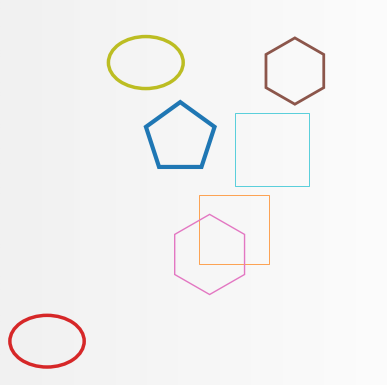[{"shape": "pentagon", "thickness": 3, "radius": 0.47, "center": [0.465, 0.642]}, {"shape": "square", "thickness": 0.5, "radius": 0.45, "center": [0.604, 0.404]}, {"shape": "oval", "thickness": 2.5, "radius": 0.48, "center": [0.121, 0.114]}, {"shape": "hexagon", "thickness": 2, "radius": 0.43, "center": [0.761, 0.815]}, {"shape": "hexagon", "thickness": 1, "radius": 0.52, "center": [0.541, 0.339]}, {"shape": "oval", "thickness": 2.5, "radius": 0.48, "center": [0.376, 0.838]}, {"shape": "square", "thickness": 0.5, "radius": 0.48, "center": [0.701, 0.612]}]